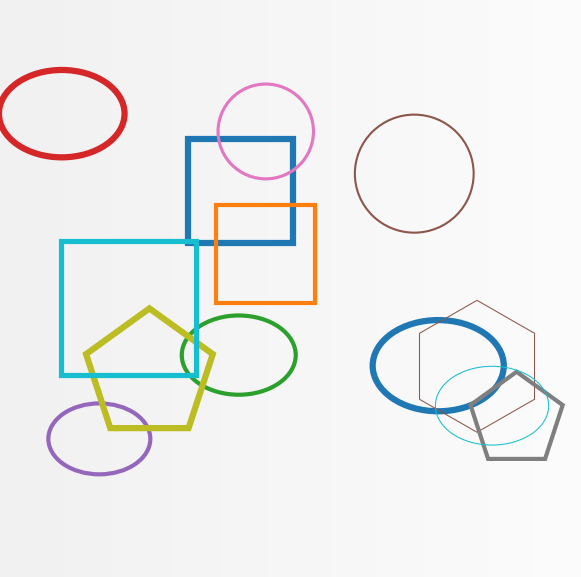[{"shape": "square", "thickness": 3, "radius": 0.45, "center": [0.414, 0.668]}, {"shape": "oval", "thickness": 3, "radius": 0.56, "center": [0.754, 0.366]}, {"shape": "square", "thickness": 2, "radius": 0.43, "center": [0.457, 0.559]}, {"shape": "oval", "thickness": 2, "radius": 0.49, "center": [0.411, 0.384]}, {"shape": "oval", "thickness": 3, "radius": 0.54, "center": [0.106, 0.802]}, {"shape": "oval", "thickness": 2, "radius": 0.44, "center": [0.171, 0.239]}, {"shape": "circle", "thickness": 1, "radius": 0.51, "center": [0.713, 0.698]}, {"shape": "hexagon", "thickness": 0.5, "radius": 0.57, "center": [0.821, 0.365]}, {"shape": "circle", "thickness": 1.5, "radius": 0.41, "center": [0.457, 0.772]}, {"shape": "pentagon", "thickness": 2, "radius": 0.42, "center": [0.889, 0.272]}, {"shape": "pentagon", "thickness": 3, "radius": 0.57, "center": [0.257, 0.351]}, {"shape": "square", "thickness": 2.5, "radius": 0.58, "center": [0.221, 0.466]}, {"shape": "oval", "thickness": 0.5, "radius": 0.49, "center": [0.847, 0.297]}]